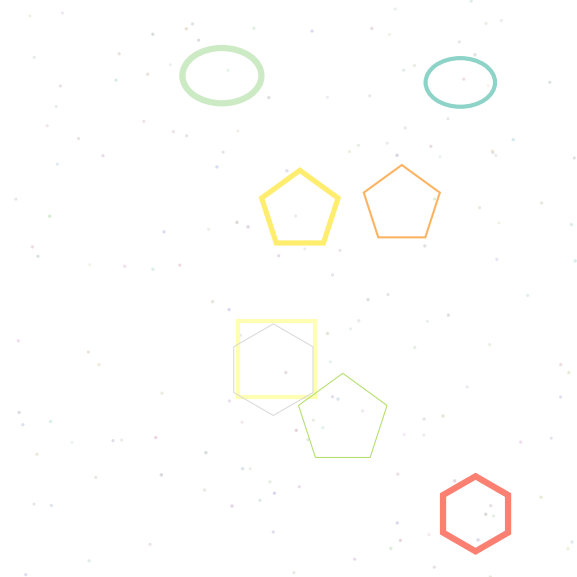[{"shape": "oval", "thickness": 2, "radius": 0.3, "center": [0.797, 0.856]}, {"shape": "square", "thickness": 2, "radius": 0.33, "center": [0.478, 0.377]}, {"shape": "hexagon", "thickness": 3, "radius": 0.32, "center": [0.823, 0.109]}, {"shape": "pentagon", "thickness": 1, "radius": 0.35, "center": [0.696, 0.644]}, {"shape": "pentagon", "thickness": 0.5, "radius": 0.4, "center": [0.594, 0.272]}, {"shape": "hexagon", "thickness": 0.5, "radius": 0.4, "center": [0.473, 0.359]}, {"shape": "oval", "thickness": 3, "radius": 0.34, "center": [0.384, 0.868]}, {"shape": "pentagon", "thickness": 2.5, "radius": 0.35, "center": [0.519, 0.635]}]